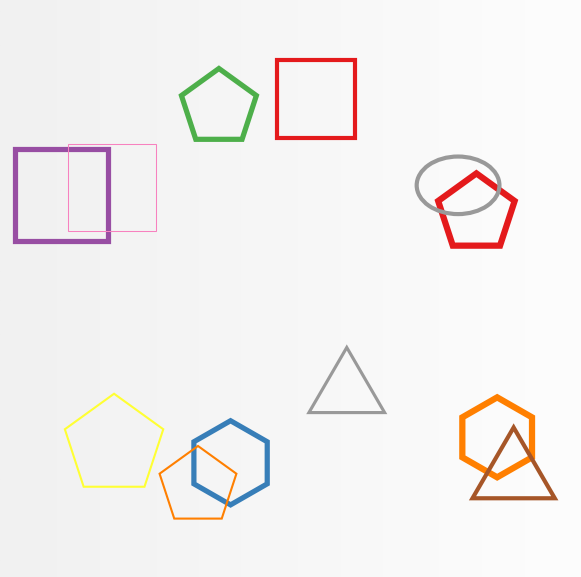[{"shape": "pentagon", "thickness": 3, "radius": 0.35, "center": [0.82, 0.63]}, {"shape": "square", "thickness": 2, "radius": 0.34, "center": [0.543, 0.828]}, {"shape": "hexagon", "thickness": 2.5, "radius": 0.36, "center": [0.397, 0.198]}, {"shape": "pentagon", "thickness": 2.5, "radius": 0.34, "center": [0.377, 0.813]}, {"shape": "square", "thickness": 2.5, "radius": 0.4, "center": [0.106, 0.661]}, {"shape": "pentagon", "thickness": 1, "radius": 0.35, "center": [0.341, 0.157]}, {"shape": "hexagon", "thickness": 3, "radius": 0.35, "center": [0.855, 0.242]}, {"shape": "pentagon", "thickness": 1, "radius": 0.45, "center": [0.196, 0.228]}, {"shape": "triangle", "thickness": 2, "radius": 0.41, "center": [0.884, 0.177]}, {"shape": "square", "thickness": 0.5, "radius": 0.38, "center": [0.192, 0.675]}, {"shape": "triangle", "thickness": 1.5, "radius": 0.38, "center": [0.597, 0.322]}, {"shape": "oval", "thickness": 2, "radius": 0.36, "center": [0.788, 0.678]}]